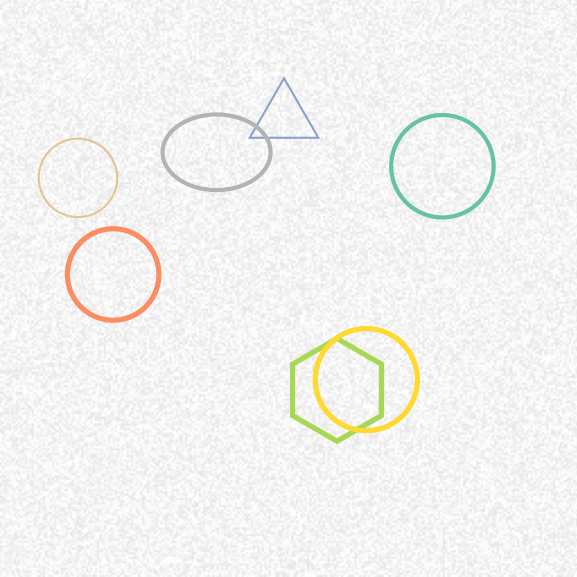[{"shape": "circle", "thickness": 2, "radius": 0.44, "center": [0.766, 0.711]}, {"shape": "circle", "thickness": 2.5, "radius": 0.4, "center": [0.196, 0.524]}, {"shape": "triangle", "thickness": 1, "radius": 0.34, "center": [0.492, 0.795]}, {"shape": "hexagon", "thickness": 2.5, "radius": 0.44, "center": [0.584, 0.324]}, {"shape": "circle", "thickness": 2.5, "radius": 0.44, "center": [0.634, 0.342]}, {"shape": "circle", "thickness": 1, "radius": 0.34, "center": [0.135, 0.691]}, {"shape": "oval", "thickness": 2, "radius": 0.47, "center": [0.375, 0.735]}]